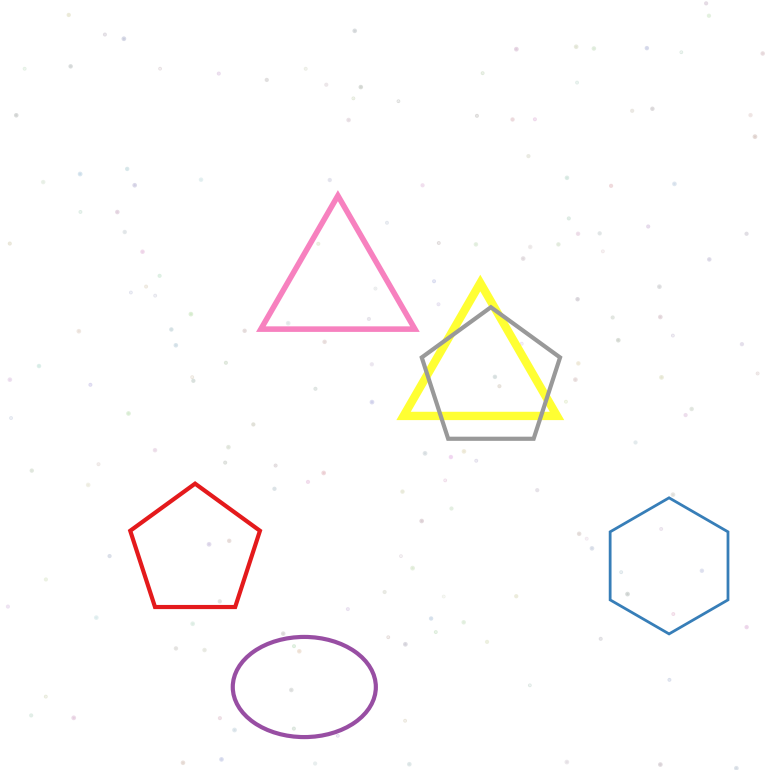[{"shape": "pentagon", "thickness": 1.5, "radius": 0.44, "center": [0.253, 0.283]}, {"shape": "hexagon", "thickness": 1, "radius": 0.44, "center": [0.869, 0.265]}, {"shape": "oval", "thickness": 1.5, "radius": 0.46, "center": [0.395, 0.108]}, {"shape": "triangle", "thickness": 3, "radius": 0.58, "center": [0.624, 0.517]}, {"shape": "triangle", "thickness": 2, "radius": 0.58, "center": [0.439, 0.63]}, {"shape": "pentagon", "thickness": 1.5, "radius": 0.47, "center": [0.638, 0.507]}]